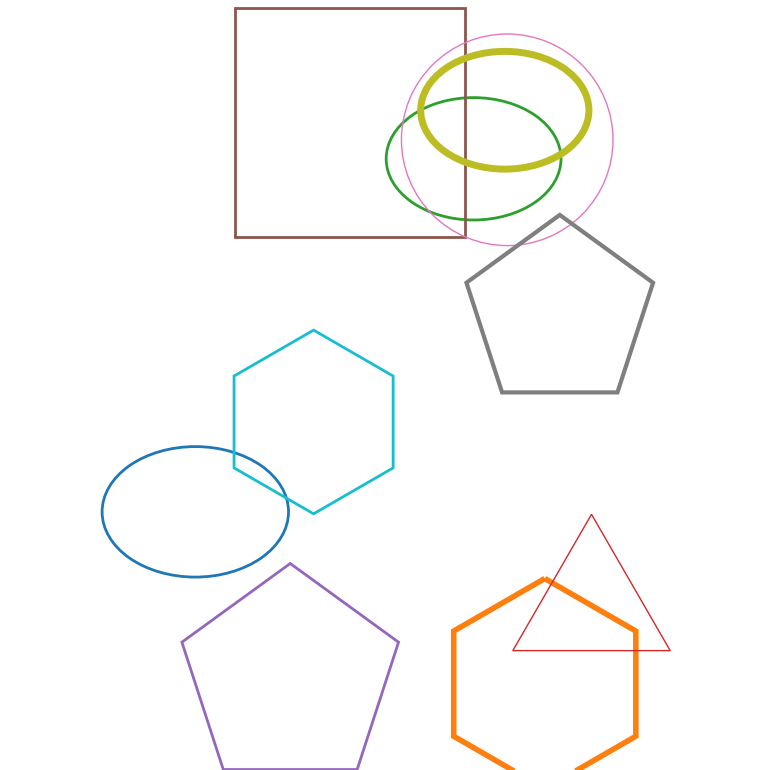[{"shape": "oval", "thickness": 1, "radius": 0.61, "center": [0.254, 0.335]}, {"shape": "hexagon", "thickness": 2, "radius": 0.68, "center": [0.707, 0.112]}, {"shape": "oval", "thickness": 1, "radius": 0.57, "center": [0.615, 0.794]}, {"shape": "triangle", "thickness": 0.5, "radius": 0.59, "center": [0.768, 0.214]}, {"shape": "pentagon", "thickness": 1, "radius": 0.74, "center": [0.377, 0.12]}, {"shape": "square", "thickness": 1, "radius": 0.75, "center": [0.455, 0.841]}, {"shape": "circle", "thickness": 0.5, "radius": 0.69, "center": [0.659, 0.818]}, {"shape": "pentagon", "thickness": 1.5, "radius": 0.64, "center": [0.727, 0.593]}, {"shape": "oval", "thickness": 2.5, "radius": 0.55, "center": [0.656, 0.857]}, {"shape": "hexagon", "thickness": 1, "radius": 0.6, "center": [0.407, 0.452]}]